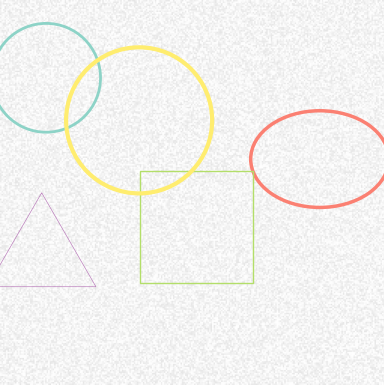[{"shape": "circle", "thickness": 2, "radius": 0.71, "center": [0.12, 0.798]}, {"shape": "oval", "thickness": 2.5, "radius": 0.9, "center": [0.831, 0.587]}, {"shape": "square", "thickness": 1, "radius": 0.73, "center": [0.511, 0.41]}, {"shape": "triangle", "thickness": 0.5, "radius": 0.81, "center": [0.108, 0.337]}, {"shape": "circle", "thickness": 3, "radius": 0.95, "center": [0.361, 0.687]}]